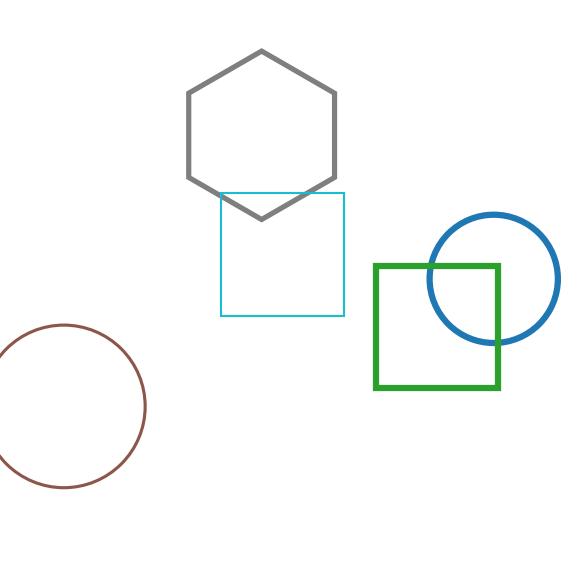[{"shape": "circle", "thickness": 3, "radius": 0.56, "center": [0.855, 0.516]}, {"shape": "square", "thickness": 3, "radius": 0.53, "center": [0.757, 0.432]}, {"shape": "circle", "thickness": 1.5, "radius": 0.7, "center": [0.111, 0.295]}, {"shape": "hexagon", "thickness": 2.5, "radius": 0.73, "center": [0.453, 0.765]}, {"shape": "square", "thickness": 1, "radius": 0.53, "center": [0.489, 0.559]}]